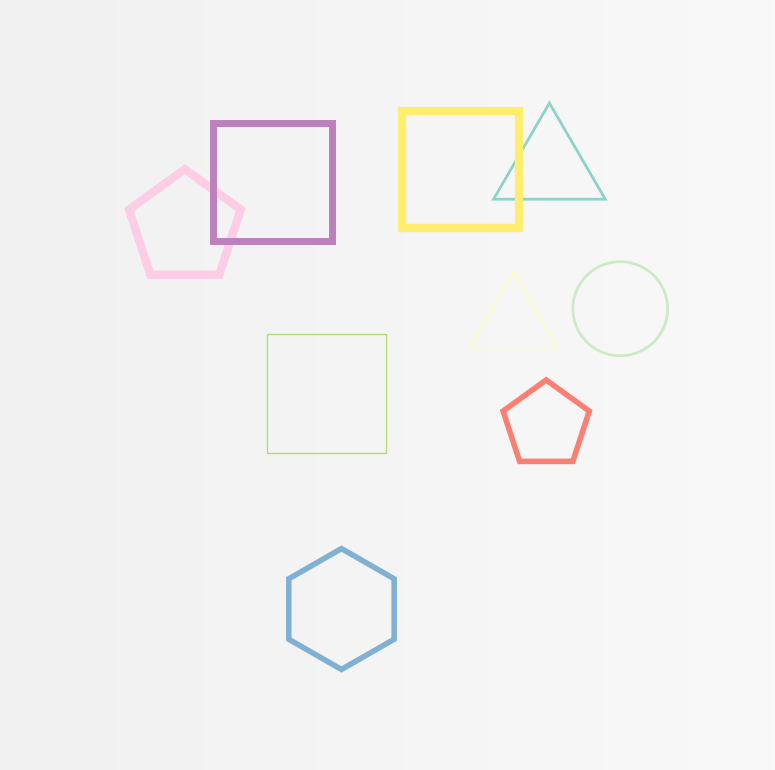[{"shape": "triangle", "thickness": 1, "radius": 0.42, "center": [0.709, 0.783]}, {"shape": "triangle", "thickness": 0.5, "radius": 0.33, "center": [0.662, 0.581]}, {"shape": "pentagon", "thickness": 2, "radius": 0.29, "center": [0.705, 0.448]}, {"shape": "hexagon", "thickness": 2, "radius": 0.39, "center": [0.441, 0.209]}, {"shape": "square", "thickness": 0.5, "radius": 0.39, "center": [0.421, 0.489]}, {"shape": "pentagon", "thickness": 3, "radius": 0.38, "center": [0.238, 0.705]}, {"shape": "square", "thickness": 2.5, "radius": 0.38, "center": [0.351, 0.763]}, {"shape": "circle", "thickness": 1, "radius": 0.31, "center": [0.8, 0.599]}, {"shape": "square", "thickness": 3, "radius": 0.38, "center": [0.594, 0.78]}]